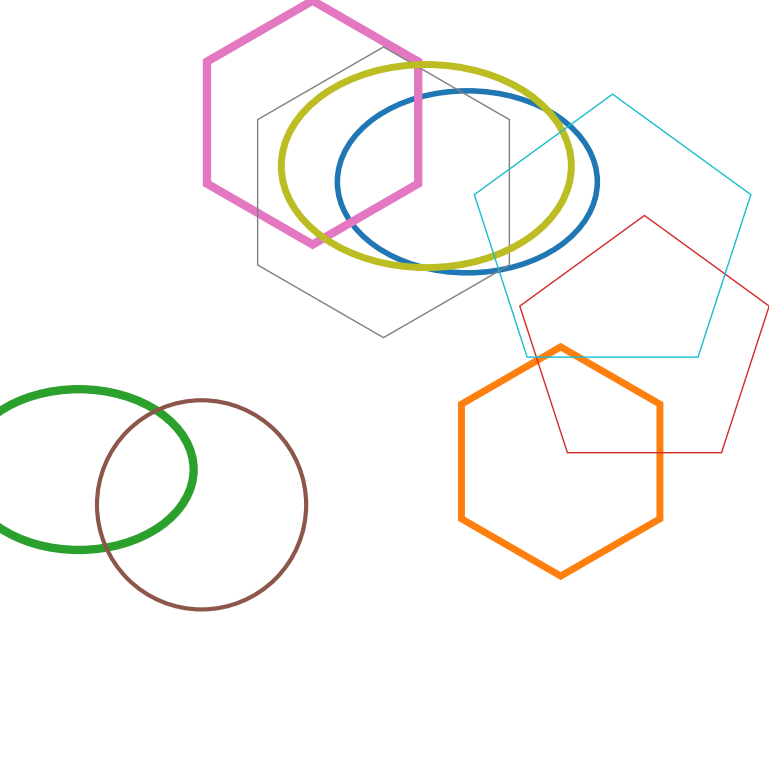[{"shape": "oval", "thickness": 2, "radius": 0.84, "center": [0.607, 0.764]}, {"shape": "hexagon", "thickness": 2.5, "radius": 0.74, "center": [0.728, 0.401]}, {"shape": "oval", "thickness": 3, "radius": 0.75, "center": [0.102, 0.39]}, {"shape": "pentagon", "thickness": 0.5, "radius": 0.85, "center": [0.837, 0.55]}, {"shape": "circle", "thickness": 1.5, "radius": 0.68, "center": [0.262, 0.344]}, {"shape": "hexagon", "thickness": 3, "radius": 0.79, "center": [0.406, 0.841]}, {"shape": "hexagon", "thickness": 0.5, "radius": 0.94, "center": [0.498, 0.75]}, {"shape": "oval", "thickness": 2.5, "radius": 0.94, "center": [0.554, 0.784]}, {"shape": "pentagon", "thickness": 0.5, "radius": 0.94, "center": [0.796, 0.689]}]